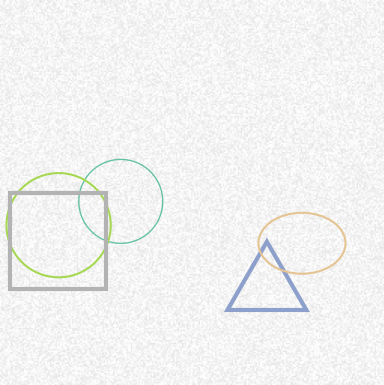[{"shape": "circle", "thickness": 1, "radius": 0.55, "center": [0.314, 0.477]}, {"shape": "triangle", "thickness": 3, "radius": 0.59, "center": [0.693, 0.254]}, {"shape": "circle", "thickness": 1.5, "radius": 0.68, "center": [0.152, 0.415]}, {"shape": "oval", "thickness": 1.5, "radius": 0.57, "center": [0.784, 0.368]}, {"shape": "square", "thickness": 3, "radius": 0.62, "center": [0.151, 0.373]}]